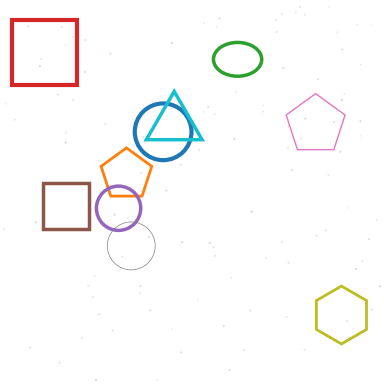[{"shape": "circle", "thickness": 3, "radius": 0.37, "center": [0.424, 0.658]}, {"shape": "pentagon", "thickness": 2, "radius": 0.35, "center": [0.328, 0.547]}, {"shape": "oval", "thickness": 2.5, "radius": 0.31, "center": [0.617, 0.846]}, {"shape": "square", "thickness": 3, "radius": 0.42, "center": [0.117, 0.864]}, {"shape": "circle", "thickness": 2.5, "radius": 0.29, "center": [0.308, 0.459]}, {"shape": "square", "thickness": 2.5, "radius": 0.3, "center": [0.173, 0.464]}, {"shape": "pentagon", "thickness": 1, "radius": 0.4, "center": [0.82, 0.676]}, {"shape": "circle", "thickness": 0.5, "radius": 0.31, "center": [0.341, 0.361]}, {"shape": "hexagon", "thickness": 2, "radius": 0.38, "center": [0.887, 0.182]}, {"shape": "triangle", "thickness": 2.5, "radius": 0.42, "center": [0.452, 0.679]}]